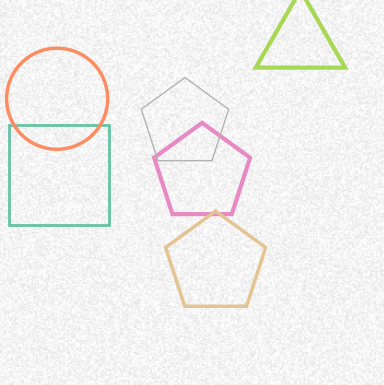[{"shape": "square", "thickness": 2, "radius": 0.65, "center": [0.153, 0.546]}, {"shape": "circle", "thickness": 2.5, "radius": 0.66, "center": [0.148, 0.744]}, {"shape": "pentagon", "thickness": 3, "radius": 0.66, "center": [0.525, 0.55]}, {"shape": "triangle", "thickness": 3, "radius": 0.67, "center": [0.78, 0.891]}, {"shape": "pentagon", "thickness": 2.5, "radius": 0.68, "center": [0.56, 0.315]}, {"shape": "pentagon", "thickness": 1, "radius": 0.6, "center": [0.48, 0.679]}]